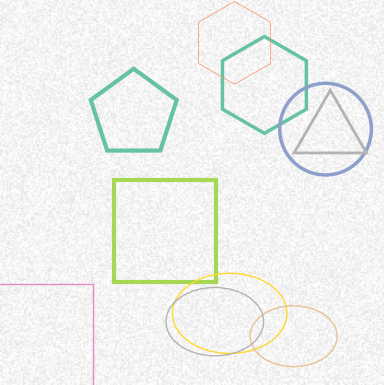[{"shape": "hexagon", "thickness": 2.5, "radius": 0.63, "center": [0.687, 0.779]}, {"shape": "pentagon", "thickness": 3, "radius": 0.59, "center": [0.347, 0.704]}, {"shape": "hexagon", "thickness": 0.5, "radius": 0.54, "center": [0.609, 0.889]}, {"shape": "circle", "thickness": 2.5, "radius": 0.6, "center": [0.846, 0.665]}, {"shape": "square", "thickness": 1, "radius": 0.69, "center": [0.104, 0.125]}, {"shape": "square", "thickness": 3, "radius": 0.66, "center": [0.428, 0.4]}, {"shape": "oval", "thickness": 1, "radius": 0.74, "center": [0.597, 0.186]}, {"shape": "oval", "thickness": 1, "radius": 0.56, "center": [0.763, 0.127]}, {"shape": "triangle", "thickness": 2, "radius": 0.54, "center": [0.858, 0.657]}, {"shape": "oval", "thickness": 1, "radius": 0.63, "center": [0.558, 0.165]}]